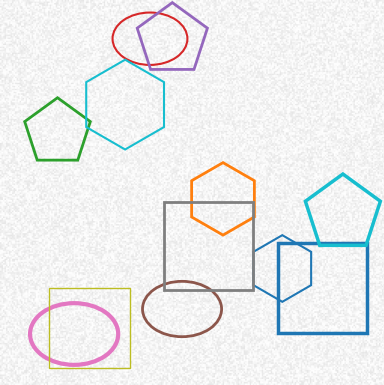[{"shape": "square", "thickness": 2.5, "radius": 0.58, "center": [0.838, 0.252]}, {"shape": "hexagon", "thickness": 1.5, "radius": 0.43, "center": [0.733, 0.303]}, {"shape": "hexagon", "thickness": 2, "radius": 0.47, "center": [0.579, 0.483]}, {"shape": "pentagon", "thickness": 2, "radius": 0.45, "center": [0.149, 0.657]}, {"shape": "oval", "thickness": 1.5, "radius": 0.49, "center": [0.39, 0.899]}, {"shape": "pentagon", "thickness": 2, "radius": 0.48, "center": [0.448, 0.897]}, {"shape": "oval", "thickness": 2, "radius": 0.51, "center": [0.473, 0.197]}, {"shape": "oval", "thickness": 3, "radius": 0.57, "center": [0.193, 0.132]}, {"shape": "square", "thickness": 2, "radius": 0.58, "center": [0.542, 0.361]}, {"shape": "square", "thickness": 1, "radius": 0.52, "center": [0.232, 0.149]}, {"shape": "pentagon", "thickness": 2.5, "radius": 0.51, "center": [0.891, 0.446]}, {"shape": "hexagon", "thickness": 1.5, "radius": 0.58, "center": [0.325, 0.728]}]